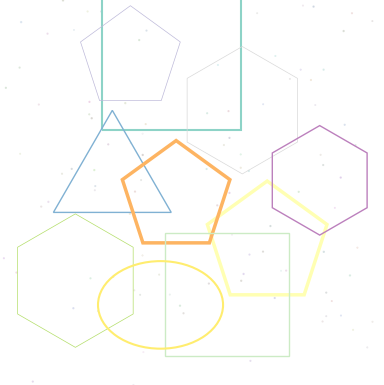[{"shape": "square", "thickness": 1.5, "radius": 0.9, "center": [0.446, 0.843]}, {"shape": "pentagon", "thickness": 2.5, "radius": 0.82, "center": [0.694, 0.366]}, {"shape": "pentagon", "thickness": 0.5, "radius": 0.68, "center": [0.339, 0.849]}, {"shape": "triangle", "thickness": 1, "radius": 0.88, "center": [0.292, 0.537]}, {"shape": "pentagon", "thickness": 2.5, "radius": 0.73, "center": [0.457, 0.488]}, {"shape": "hexagon", "thickness": 0.5, "radius": 0.87, "center": [0.196, 0.271]}, {"shape": "hexagon", "thickness": 0.5, "radius": 0.83, "center": [0.629, 0.714]}, {"shape": "hexagon", "thickness": 1, "radius": 0.71, "center": [0.83, 0.532]}, {"shape": "square", "thickness": 1, "radius": 0.8, "center": [0.59, 0.235]}, {"shape": "oval", "thickness": 1.5, "radius": 0.81, "center": [0.417, 0.208]}]